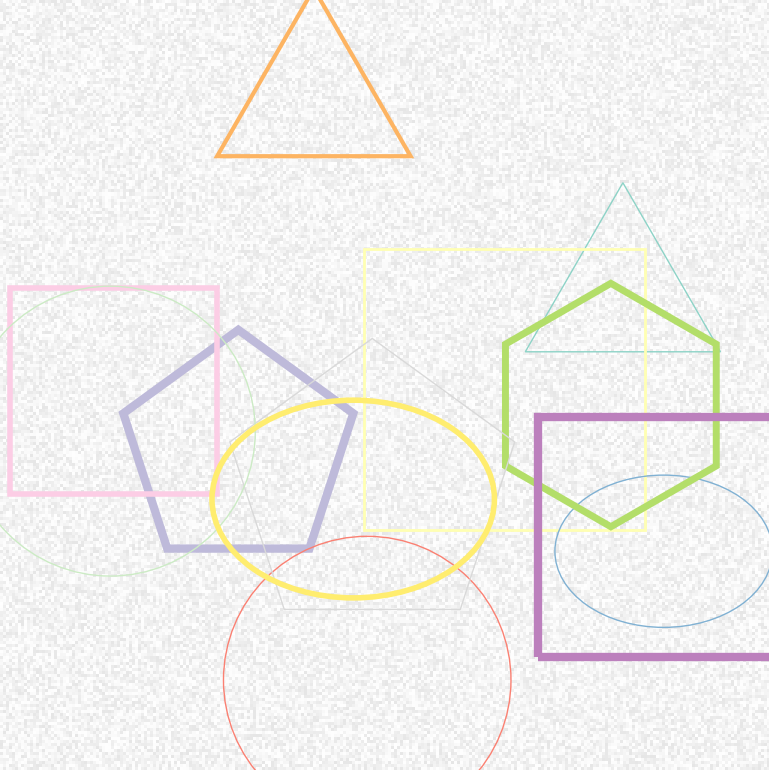[{"shape": "triangle", "thickness": 0.5, "radius": 0.73, "center": [0.809, 0.616]}, {"shape": "square", "thickness": 1, "radius": 0.91, "center": [0.656, 0.494]}, {"shape": "pentagon", "thickness": 3, "radius": 0.79, "center": [0.31, 0.415]}, {"shape": "circle", "thickness": 0.5, "radius": 0.93, "center": [0.477, 0.117]}, {"shape": "oval", "thickness": 0.5, "radius": 0.71, "center": [0.862, 0.284]}, {"shape": "triangle", "thickness": 1.5, "radius": 0.73, "center": [0.408, 0.87]}, {"shape": "hexagon", "thickness": 2.5, "radius": 0.79, "center": [0.793, 0.474]}, {"shape": "square", "thickness": 2, "radius": 0.67, "center": [0.148, 0.492]}, {"shape": "pentagon", "thickness": 0.5, "radius": 0.97, "center": [0.483, 0.366]}, {"shape": "square", "thickness": 3, "radius": 0.78, "center": [0.854, 0.302]}, {"shape": "circle", "thickness": 0.5, "radius": 0.94, "center": [0.143, 0.44]}, {"shape": "oval", "thickness": 2, "radius": 0.92, "center": [0.459, 0.352]}]